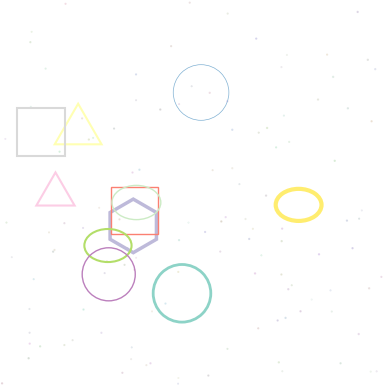[{"shape": "circle", "thickness": 2, "radius": 0.37, "center": [0.473, 0.238]}, {"shape": "triangle", "thickness": 1.5, "radius": 0.35, "center": [0.203, 0.66]}, {"shape": "hexagon", "thickness": 2.5, "radius": 0.35, "center": [0.346, 0.413]}, {"shape": "square", "thickness": 1, "radius": 0.31, "center": [0.348, 0.454]}, {"shape": "circle", "thickness": 0.5, "radius": 0.36, "center": [0.522, 0.76]}, {"shape": "oval", "thickness": 1.5, "radius": 0.31, "center": [0.28, 0.362]}, {"shape": "triangle", "thickness": 1.5, "radius": 0.29, "center": [0.144, 0.495]}, {"shape": "square", "thickness": 1.5, "radius": 0.31, "center": [0.108, 0.657]}, {"shape": "circle", "thickness": 1, "radius": 0.34, "center": [0.282, 0.288]}, {"shape": "oval", "thickness": 1, "radius": 0.32, "center": [0.354, 0.474]}, {"shape": "oval", "thickness": 3, "radius": 0.3, "center": [0.776, 0.468]}]